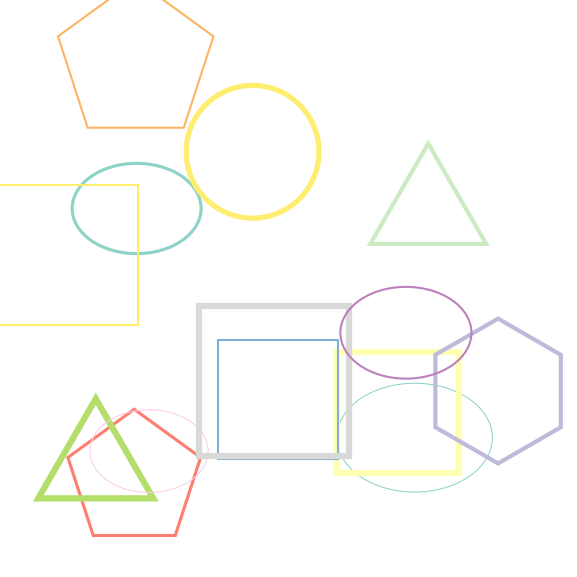[{"shape": "oval", "thickness": 0.5, "radius": 0.67, "center": [0.718, 0.241]}, {"shape": "oval", "thickness": 1.5, "radius": 0.56, "center": [0.237, 0.638]}, {"shape": "square", "thickness": 3, "radius": 0.52, "center": [0.689, 0.284]}, {"shape": "hexagon", "thickness": 2, "radius": 0.63, "center": [0.863, 0.322]}, {"shape": "pentagon", "thickness": 1.5, "radius": 0.6, "center": [0.232, 0.17]}, {"shape": "square", "thickness": 1, "radius": 0.52, "center": [0.481, 0.307]}, {"shape": "pentagon", "thickness": 1, "radius": 0.71, "center": [0.235, 0.892]}, {"shape": "triangle", "thickness": 3, "radius": 0.57, "center": [0.166, 0.194]}, {"shape": "oval", "thickness": 0.5, "radius": 0.51, "center": [0.258, 0.218]}, {"shape": "square", "thickness": 3, "radius": 0.65, "center": [0.475, 0.34]}, {"shape": "oval", "thickness": 1, "radius": 0.57, "center": [0.703, 0.423]}, {"shape": "triangle", "thickness": 2, "radius": 0.58, "center": [0.742, 0.635]}, {"shape": "circle", "thickness": 2.5, "radius": 0.57, "center": [0.437, 0.736]}, {"shape": "square", "thickness": 1, "radius": 0.61, "center": [0.117, 0.558]}]